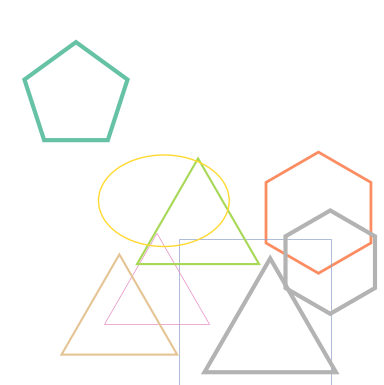[{"shape": "pentagon", "thickness": 3, "radius": 0.7, "center": [0.197, 0.75]}, {"shape": "hexagon", "thickness": 2, "radius": 0.79, "center": [0.827, 0.448]}, {"shape": "square", "thickness": 0.5, "radius": 0.99, "center": [0.663, 0.181]}, {"shape": "triangle", "thickness": 0.5, "radius": 0.79, "center": [0.408, 0.236]}, {"shape": "triangle", "thickness": 1.5, "radius": 0.91, "center": [0.514, 0.406]}, {"shape": "oval", "thickness": 1, "radius": 0.85, "center": [0.426, 0.479]}, {"shape": "triangle", "thickness": 1.5, "radius": 0.87, "center": [0.31, 0.166]}, {"shape": "triangle", "thickness": 3, "radius": 0.99, "center": [0.702, 0.132]}, {"shape": "hexagon", "thickness": 3, "radius": 0.67, "center": [0.858, 0.319]}]